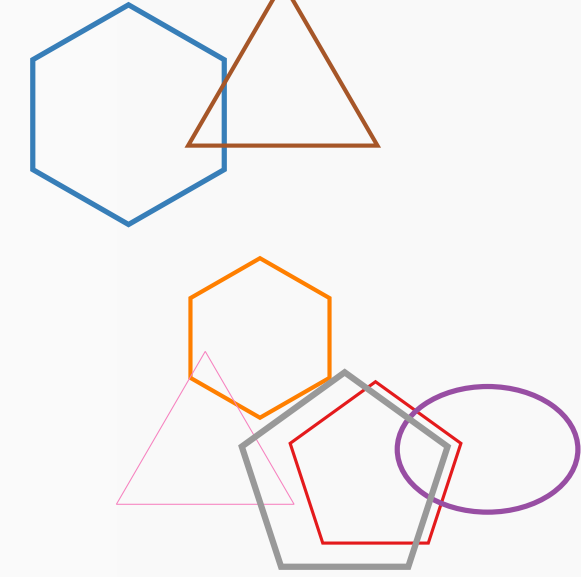[{"shape": "pentagon", "thickness": 1.5, "radius": 0.77, "center": [0.646, 0.184]}, {"shape": "hexagon", "thickness": 2.5, "radius": 0.95, "center": [0.221, 0.801]}, {"shape": "oval", "thickness": 2.5, "radius": 0.78, "center": [0.839, 0.221]}, {"shape": "hexagon", "thickness": 2, "radius": 0.69, "center": [0.447, 0.414]}, {"shape": "triangle", "thickness": 2, "radius": 0.94, "center": [0.487, 0.841]}, {"shape": "triangle", "thickness": 0.5, "radius": 0.88, "center": [0.353, 0.214]}, {"shape": "pentagon", "thickness": 3, "radius": 0.93, "center": [0.593, 0.168]}]